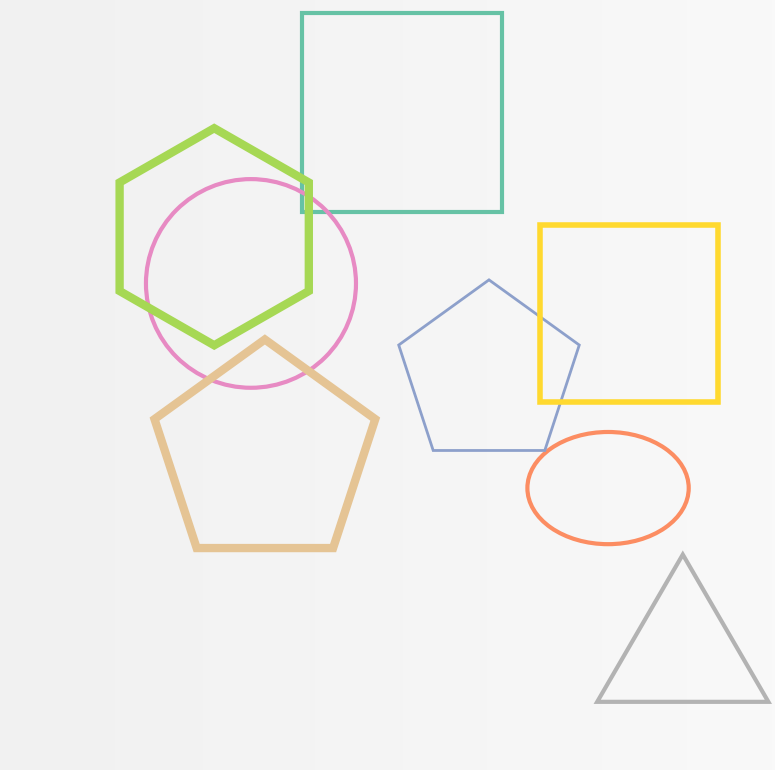[{"shape": "square", "thickness": 1.5, "radius": 0.65, "center": [0.519, 0.853]}, {"shape": "oval", "thickness": 1.5, "radius": 0.52, "center": [0.785, 0.366]}, {"shape": "pentagon", "thickness": 1, "radius": 0.61, "center": [0.631, 0.514]}, {"shape": "circle", "thickness": 1.5, "radius": 0.68, "center": [0.324, 0.632]}, {"shape": "hexagon", "thickness": 3, "radius": 0.7, "center": [0.276, 0.693]}, {"shape": "square", "thickness": 2, "radius": 0.58, "center": [0.812, 0.593]}, {"shape": "pentagon", "thickness": 3, "radius": 0.75, "center": [0.342, 0.409]}, {"shape": "triangle", "thickness": 1.5, "radius": 0.64, "center": [0.881, 0.152]}]